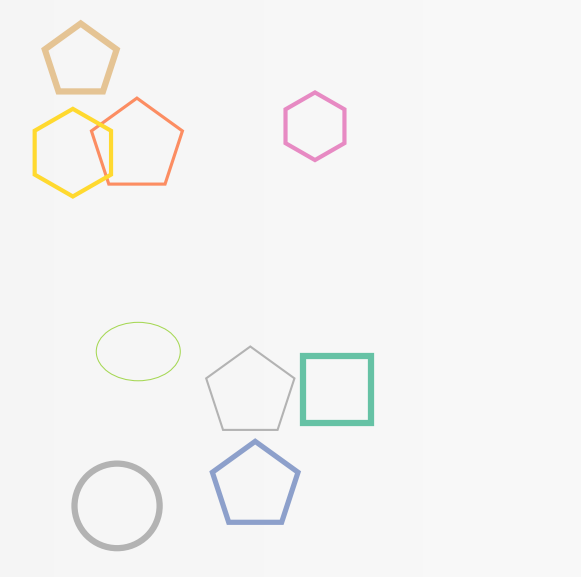[{"shape": "square", "thickness": 3, "radius": 0.29, "center": [0.58, 0.325]}, {"shape": "pentagon", "thickness": 1.5, "radius": 0.41, "center": [0.236, 0.747]}, {"shape": "pentagon", "thickness": 2.5, "radius": 0.39, "center": [0.439, 0.157]}, {"shape": "hexagon", "thickness": 2, "radius": 0.29, "center": [0.542, 0.781]}, {"shape": "oval", "thickness": 0.5, "radius": 0.36, "center": [0.238, 0.39]}, {"shape": "hexagon", "thickness": 2, "radius": 0.38, "center": [0.125, 0.735]}, {"shape": "pentagon", "thickness": 3, "radius": 0.33, "center": [0.139, 0.893]}, {"shape": "pentagon", "thickness": 1, "radius": 0.4, "center": [0.431, 0.319]}, {"shape": "circle", "thickness": 3, "radius": 0.37, "center": [0.201, 0.123]}]